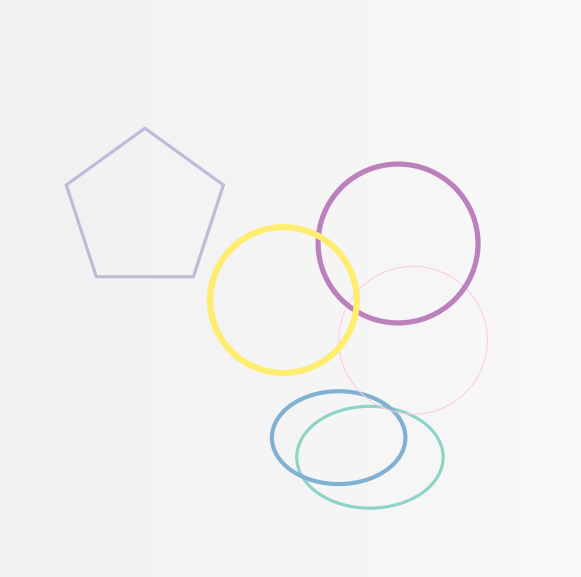[{"shape": "oval", "thickness": 1.5, "radius": 0.63, "center": [0.636, 0.207]}, {"shape": "pentagon", "thickness": 1.5, "radius": 0.71, "center": [0.249, 0.635]}, {"shape": "oval", "thickness": 2, "radius": 0.57, "center": [0.583, 0.241]}, {"shape": "circle", "thickness": 0.5, "radius": 0.64, "center": [0.711, 0.41]}, {"shape": "circle", "thickness": 2.5, "radius": 0.69, "center": [0.685, 0.577]}, {"shape": "circle", "thickness": 3, "radius": 0.63, "center": [0.488, 0.48]}]